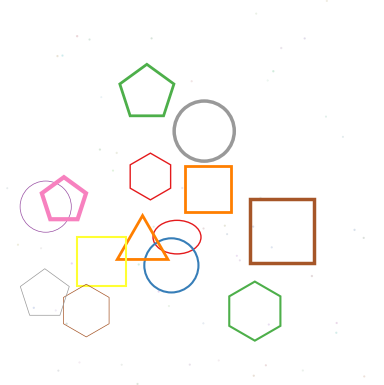[{"shape": "hexagon", "thickness": 1, "radius": 0.3, "center": [0.391, 0.542]}, {"shape": "oval", "thickness": 1, "radius": 0.31, "center": [0.46, 0.384]}, {"shape": "circle", "thickness": 1.5, "radius": 0.35, "center": [0.445, 0.311]}, {"shape": "hexagon", "thickness": 1.5, "radius": 0.38, "center": [0.662, 0.192]}, {"shape": "pentagon", "thickness": 2, "radius": 0.37, "center": [0.381, 0.759]}, {"shape": "circle", "thickness": 0.5, "radius": 0.33, "center": [0.119, 0.463]}, {"shape": "triangle", "thickness": 2, "radius": 0.38, "center": [0.37, 0.364]}, {"shape": "square", "thickness": 2, "radius": 0.3, "center": [0.54, 0.51]}, {"shape": "square", "thickness": 1.5, "radius": 0.32, "center": [0.264, 0.32]}, {"shape": "hexagon", "thickness": 0.5, "radius": 0.34, "center": [0.224, 0.193]}, {"shape": "square", "thickness": 2.5, "radius": 0.41, "center": [0.732, 0.399]}, {"shape": "pentagon", "thickness": 3, "radius": 0.3, "center": [0.166, 0.479]}, {"shape": "pentagon", "thickness": 0.5, "radius": 0.33, "center": [0.116, 0.235]}, {"shape": "circle", "thickness": 2.5, "radius": 0.39, "center": [0.53, 0.66]}]